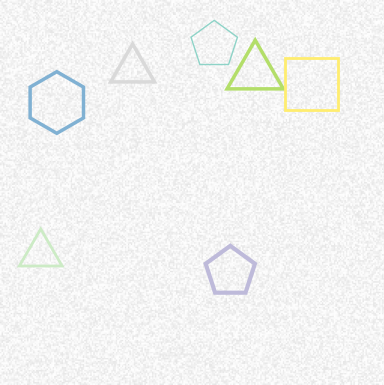[{"shape": "pentagon", "thickness": 1, "radius": 0.32, "center": [0.556, 0.884]}, {"shape": "pentagon", "thickness": 3, "radius": 0.34, "center": [0.598, 0.294]}, {"shape": "hexagon", "thickness": 2.5, "radius": 0.4, "center": [0.148, 0.734]}, {"shape": "triangle", "thickness": 2.5, "radius": 0.42, "center": [0.663, 0.811]}, {"shape": "triangle", "thickness": 2.5, "radius": 0.33, "center": [0.344, 0.82]}, {"shape": "triangle", "thickness": 2, "radius": 0.32, "center": [0.106, 0.341]}, {"shape": "square", "thickness": 2, "radius": 0.34, "center": [0.808, 0.781]}]